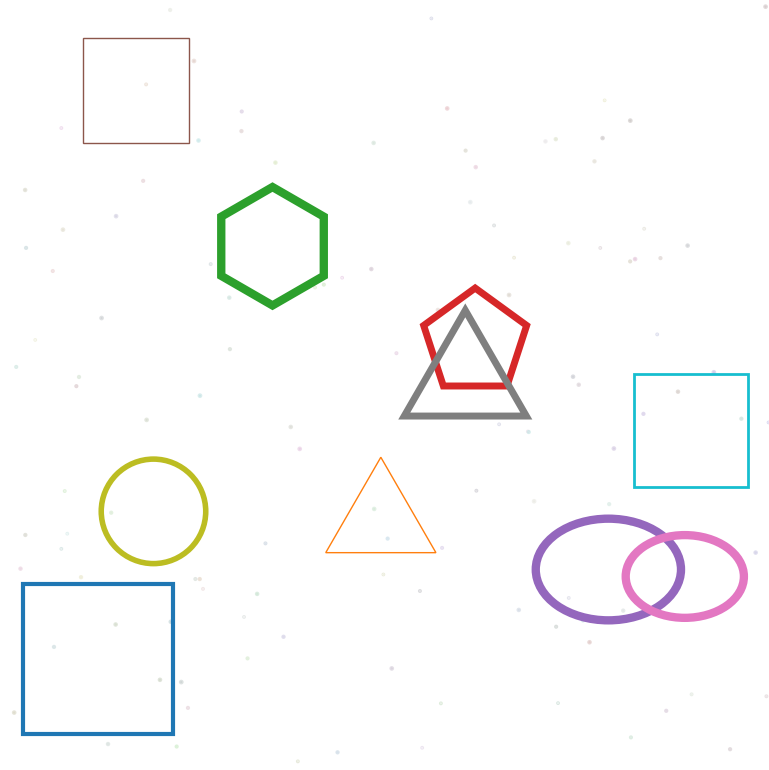[{"shape": "square", "thickness": 1.5, "radius": 0.49, "center": [0.128, 0.144]}, {"shape": "triangle", "thickness": 0.5, "radius": 0.41, "center": [0.495, 0.324]}, {"shape": "hexagon", "thickness": 3, "radius": 0.38, "center": [0.354, 0.68]}, {"shape": "pentagon", "thickness": 2.5, "radius": 0.35, "center": [0.617, 0.556]}, {"shape": "oval", "thickness": 3, "radius": 0.47, "center": [0.79, 0.26]}, {"shape": "square", "thickness": 0.5, "radius": 0.34, "center": [0.177, 0.882]}, {"shape": "oval", "thickness": 3, "radius": 0.38, "center": [0.889, 0.251]}, {"shape": "triangle", "thickness": 2.5, "radius": 0.46, "center": [0.604, 0.505]}, {"shape": "circle", "thickness": 2, "radius": 0.34, "center": [0.199, 0.336]}, {"shape": "square", "thickness": 1, "radius": 0.37, "center": [0.897, 0.441]}]